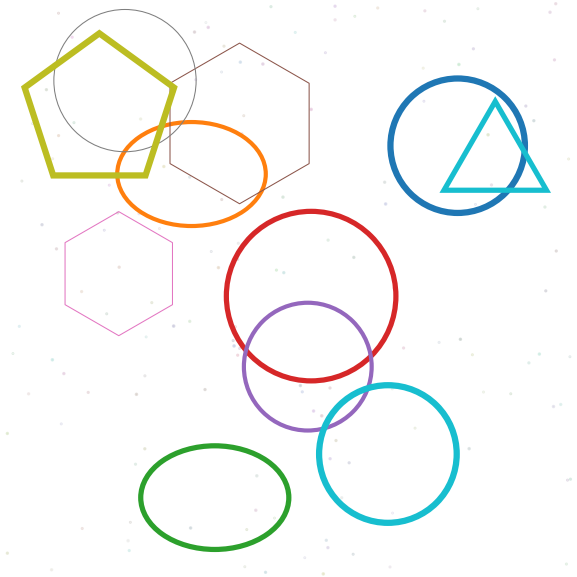[{"shape": "circle", "thickness": 3, "radius": 0.58, "center": [0.793, 0.747]}, {"shape": "oval", "thickness": 2, "radius": 0.64, "center": [0.332, 0.698]}, {"shape": "oval", "thickness": 2.5, "radius": 0.64, "center": [0.372, 0.137]}, {"shape": "circle", "thickness": 2.5, "radius": 0.73, "center": [0.539, 0.486]}, {"shape": "circle", "thickness": 2, "radius": 0.55, "center": [0.533, 0.364]}, {"shape": "hexagon", "thickness": 0.5, "radius": 0.7, "center": [0.415, 0.785]}, {"shape": "hexagon", "thickness": 0.5, "radius": 0.54, "center": [0.206, 0.525]}, {"shape": "circle", "thickness": 0.5, "radius": 0.62, "center": [0.216, 0.86]}, {"shape": "pentagon", "thickness": 3, "radius": 0.68, "center": [0.172, 0.805]}, {"shape": "circle", "thickness": 3, "radius": 0.6, "center": [0.672, 0.213]}, {"shape": "triangle", "thickness": 2.5, "radius": 0.51, "center": [0.858, 0.721]}]